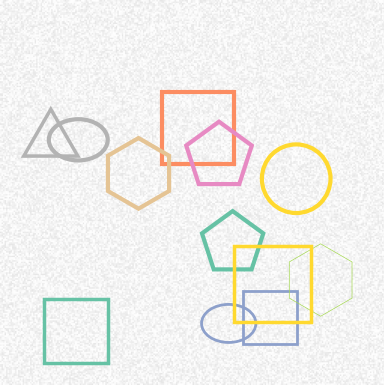[{"shape": "square", "thickness": 2.5, "radius": 0.42, "center": [0.198, 0.14]}, {"shape": "pentagon", "thickness": 3, "radius": 0.42, "center": [0.604, 0.368]}, {"shape": "square", "thickness": 3, "radius": 0.47, "center": [0.514, 0.667]}, {"shape": "oval", "thickness": 2, "radius": 0.35, "center": [0.594, 0.16]}, {"shape": "square", "thickness": 2, "radius": 0.35, "center": [0.701, 0.176]}, {"shape": "pentagon", "thickness": 3, "radius": 0.45, "center": [0.569, 0.594]}, {"shape": "hexagon", "thickness": 0.5, "radius": 0.47, "center": [0.833, 0.273]}, {"shape": "circle", "thickness": 3, "radius": 0.45, "center": [0.769, 0.536]}, {"shape": "square", "thickness": 2.5, "radius": 0.5, "center": [0.708, 0.263]}, {"shape": "hexagon", "thickness": 3, "radius": 0.46, "center": [0.36, 0.55]}, {"shape": "triangle", "thickness": 2.5, "radius": 0.41, "center": [0.132, 0.635]}, {"shape": "oval", "thickness": 3, "radius": 0.38, "center": [0.203, 0.637]}]